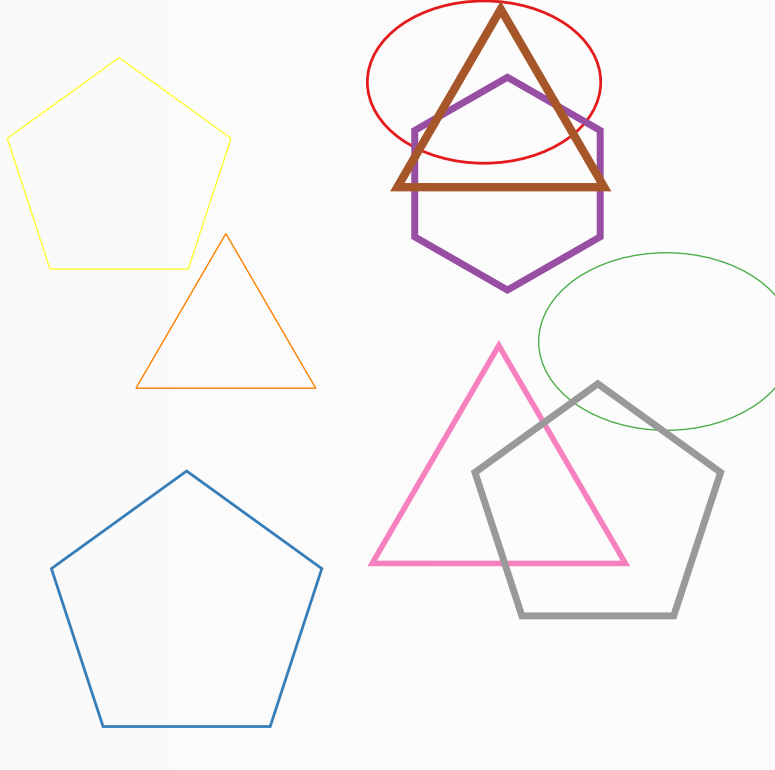[{"shape": "oval", "thickness": 1, "radius": 0.75, "center": [0.625, 0.893]}, {"shape": "pentagon", "thickness": 1, "radius": 0.92, "center": [0.241, 0.205]}, {"shape": "oval", "thickness": 0.5, "radius": 0.82, "center": [0.86, 0.556]}, {"shape": "hexagon", "thickness": 2.5, "radius": 0.69, "center": [0.655, 0.761]}, {"shape": "triangle", "thickness": 0.5, "radius": 0.67, "center": [0.291, 0.563]}, {"shape": "pentagon", "thickness": 0.5, "radius": 0.76, "center": [0.154, 0.773]}, {"shape": "triangle", "thickness": 3, "radius": 0.77, "center": [0.646, 0.834]}, {"shape": "triangle", "thickness": 2, "radius": 0.94, "center": [0.644, 0.363]}, {"shape": "pentagon", "thickness": 2.5, "radius": 0.83, "center": [0.771, 0.335]}]